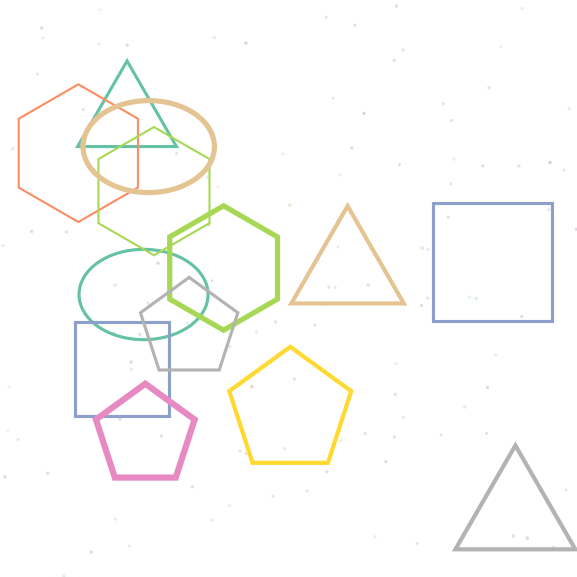[{"shape": "oval", "thickness": 1.5, "radius": 0.56, "center": [0.249, 0.489]}, {"shape": "triangle", "thickness": 1.5, "radius": 0.49, "center": [0.22, 0.795]}, {"shape": "hexagon", "thickness": 1, "radius": 0.6, "center": [0.136, 0.734]}, {"shape": "square", "thickness": 1.5, "radius": 0.51, "center": [0.853, 0.546]}, {"shape": "square", "thickness": 1.5, "radius": 0.41, "center": [0.211, 0.361]}, {"shape": "pentagon", "thickness": 3, "radius": 0.45, "center": [0.252, 0.245]}, {"shape": "hexagon", "thickness": 1, "radius": 0.55, "center": [0.267, 0.668]}, {"shape": "hexagon", "thickness": 2.5, "radius": 0.54, "center": [0.387, 0.535]}, {"shape": "pentagon", "thickness": 2, "radius": 0.56, "center": [0.503, 0.288]}, {"shape": "oval", "thickness": 2.5, "radius": 0.57, "center": [0.257, 0.745]}, {"shape": "triangle", "thickness": 2, "radius": 0.56, "center": [0.602, 0.53]}, {"shape": "pentagon", "thickness": 1.5, "radius": 0.44, "center": [0.328, 0.43]}, {"shape": "triangle", "thickness": 2, "radius": 0.6, "center": [0.892, 0.108]}]